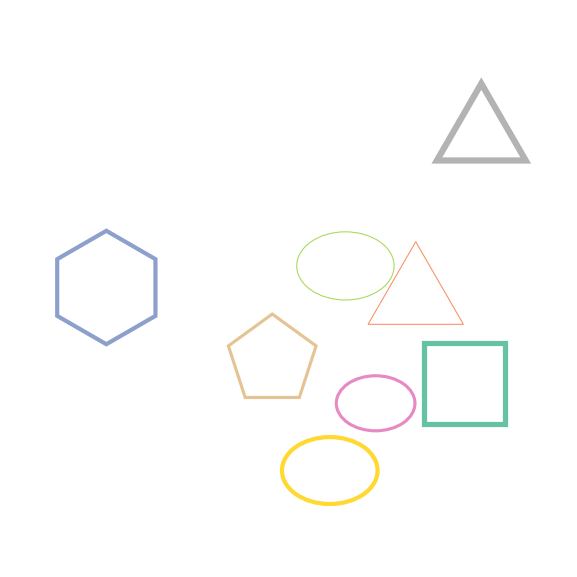[{"shape": "square", "thickness": 2.5, "radius": 0.35, "center": [0.805, 0.335]}, {"shape": "triangle", "thickness": 0.5, "radius": 0.48, "center": [0.72, 0.485]}, {"shape": "hexagon", "thickness": 2, "radius": 0.49, "center": [0.184, 0.501]}, {"shape": "oval", "thickness": 1.5, "radius": 0.34, "center": [0.65, 0.301]}, {"shape": "oval", "thickness": 0.5, "radius": 0.42, "center": [0.598, 0.539]}, {"shape": "oval", "thickness": 2, "radius": 0.41, "center": [0.571, 0.184]}, {"shape": "pentagon", "thickness": 1.5, "radius": 0.4, "center": [0.471, 0.375]}, {"shape": "triangle", "thickness": 3, "radius": 0.44, "center": [0.833, 0.766]}]